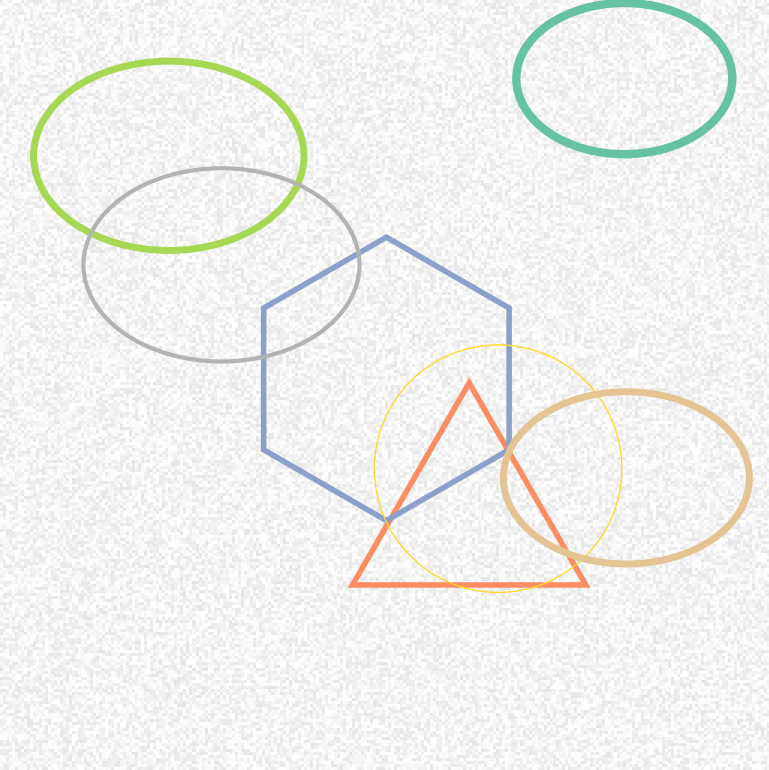[{"shape": "oval", "thickness": 3, "radius": 0.7, "center": [0.811, 0.898]}, {"shape": "triangle", "thickness": 2, "radius": 0.87, "center": [0.609, 0.328]}, {"shape": "hexagon", "thickness": 2, "radius": 0.92, "center": [0.502, 0.508]}, {"shape": "oval", "thickness": 2.5, "radius": 0.88, "center": [0.219, 0.798]}, {"shape": "circle", "thickness": 0.5, "radius": 0.8, "center": [0.647, 0.391]}, {"shape": "oval", "thickness": 2.5, "radius": 0.8, "center": [0.814, 0.379]}, {"shape": "oval", "thickness": 1.5, "radius": 0.9, "center": [0.288, 0.656]}]